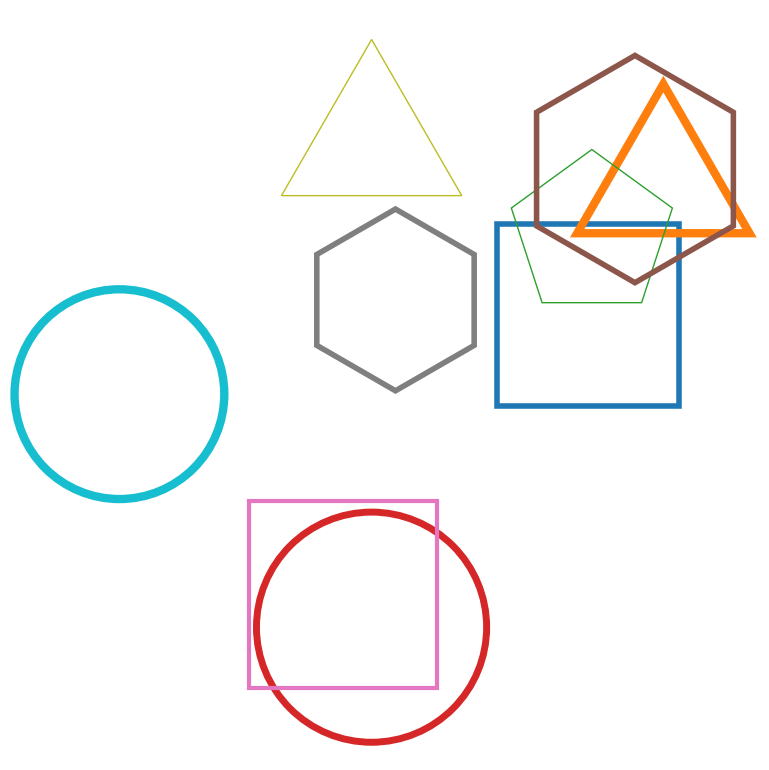[{"shape": "square", "thickness": 2, "radius": 0.59, "center": [0.763, 0.591]}, {"shape": "triangle", "thickness": 3, "radius": 0.65, "center": [0.861, 0.762]}, {"shape": "pentagon", "thickness": 0.5, "radius": 0.55, "center": [0.769, 0.696]}, {"shape": "circle", "thickness": 2.5, "radius": 0.75, "center": [0.483, 0.185]}, {"shape": "hexagon", "thickness": 2, "radius": 0.74, "center": [0.825, 0.78]}, {"shape": "square", "thickness": 1.5, "radius": 0.61, "center": [0.445, 0.228]}, {"shape": "hexagon", "thickness": 2, "radius": 0.59, "center": [0.514, 0.61]}, {"shape": "triangle", "thickness": 0.5, "radius": 0.68, "center": [0.483, 0.814]}, {"shape": "circle", "thickness": 3, "radius": 0.68, "center": [0.155, 0.488]}]